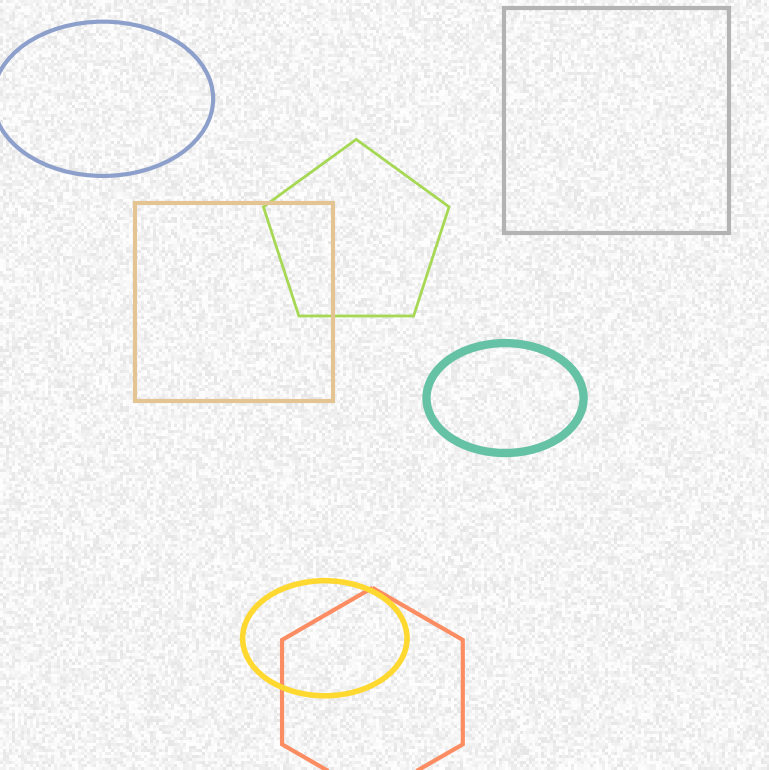[{"shape": "oval", "thickness": 3, "radius": 0.51, "center": [0.656, 0.483]}, {"shape": "hexagon", "thickness": 1.5, "radius": 0.68, "center": [0.484, 0.101]}, {"shape": "oval", "thickness": 1.5, "radius": 0.72, "center": [0.134, 0.872]}, {"shape": "pentagon", "thickness": 1, "radius": 0.63, "center": [0.463, 0.692]}, {"shape": "oval", "thickness": 2, "radius": 0.53, "center": [0.422, 0.171]}, {"shape": "square", "thickness": 1.5, "radius": 0.64, "center": [0.304, 0.608]}, {"shape": "square", "thickness": 1.5, "radius": 0.73, "center": [0.8, 0.843]}]